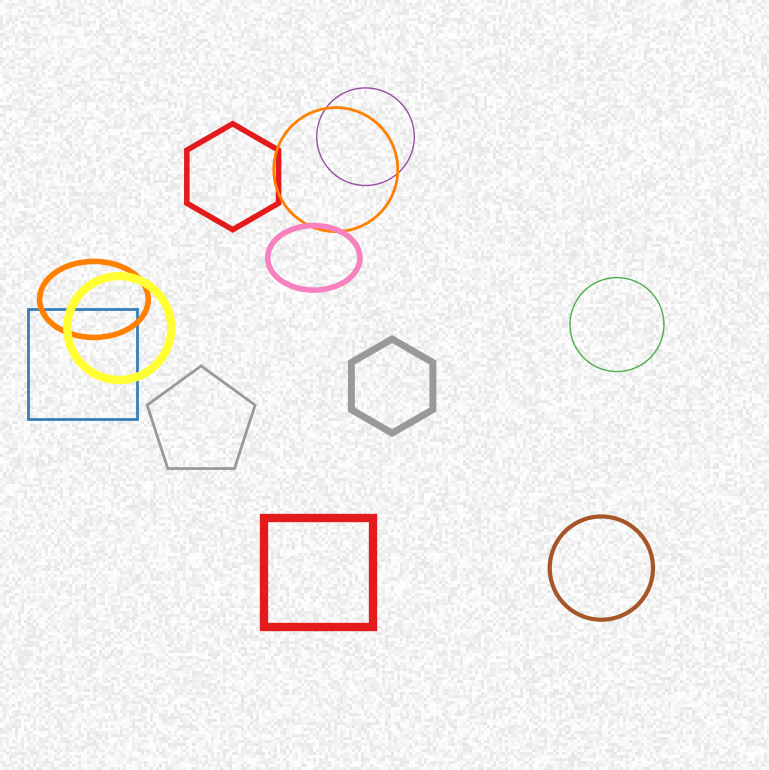[{"shape": "hexagon", "thickness": 2, "radius": 0.34, "center": [0.302, 0.771]}, {"shape": "square", "thickness": 3, "radius": 0.35, "center": [0.414, 0.257]}, {"shape": "square", "thickness": 1, "radius": 0.35, "center": [0.107, 0.527]}, {"shape": "circle", "thickness": 0.5, "radius": 0.31, "center": [0.801, 0.578]}, {"shape": "circle", "thickness": 0.5, "radius": 0.32, "center": [0.475, 0.822]}, {"shape": "circle", "thickness": 1, "radius": 0.4, "center": [0.436, 0.78]}, {"shape": "oval", "thickness": 2, "radius": 0.35, "center": [0.122, 0.611]}, {"shape": "circle", "thickness": 3, "radius": 0.34, "center": [0.155, 0.574]}, {"shape": "circle", "thickness": 1.5, "radius": 0.34, "center": [0.781, 0.262]}, {"shape": "oval", "thickness": 2, "radius": 0.3, "center": [0.408, 0.665]}, {"shape": "pentagon", "thickness": 1, "radius": 0.37, "center": [0.261, 0.451]}, {"shape": "hexagon", "thickness": 2.5, "radius": 0.31, "center": [0.509, 0.499]}]